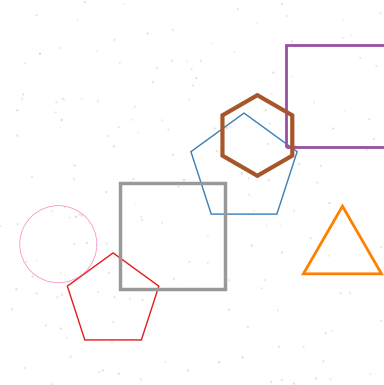[{"shape": "pentagon", "thickness": 1, "radius": 0.62, "center": [0.294, 0.218]}, {"shape": "pentagon", "thickness": 1, "radius": 0.73, "center": [0.634, 0.561]}, {"shape": "square", "thickness": 2, "radius": 0.66, "center": [0.876, 0.75]}, {"shape": "triangle", "thickness": 2, "radius": 0.59, "center": [0.889, 0.347]}, {"shape": "hexagon", "thickness": 3, "radius": 0.52, "center": [0.669, 0.648]}, {"shape": "circle", "thickness": 0.5, "radius": 0.5, "center": [0.151, 0.366]}, {"shape": "square", "thickness": 2.5, "radius": 0.69, "center": [0.448, 0.387]}]